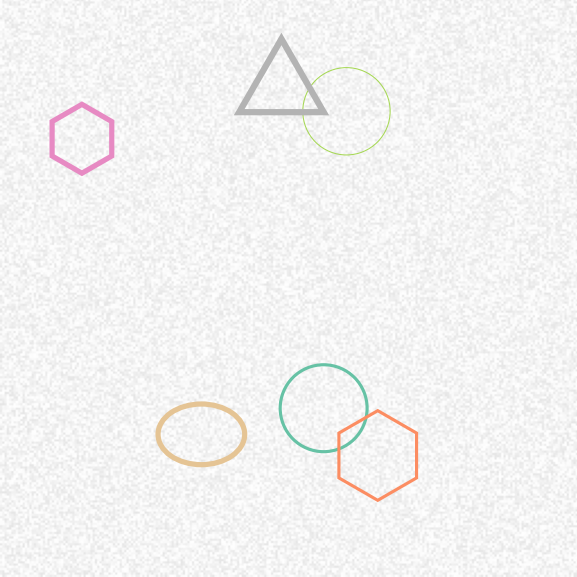[{"shape": "circle", "thickness": 1.5, "radius": 0.38, "center": [0.56, 0.292]}, {"shape": "hexagon", "thickness": 1.5, "radius": 0.39, "center": [0.654, 0.21]}, {"shape": "hexagon", "thickness": 2.5, "radius": 0.3, "center": [0.142, 0.759]}, {"shape": "circle", "thickness": 0.5, "radius": 0.38, "center": [0.6, 0.806]}, {"shape": "oval", "thickness": 2.5, "radius": 0.38, "center": [0.349, 0.247]}, {"shape": "triangle", "thickness": 3, "radius": 0.42, "center": [0.487, 0.847]}]